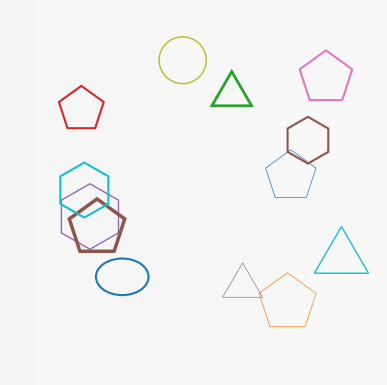[{"shape": "oval", "thickness": 1.5, "radius": 0.34, "center": [0.315, 0.281]}, {"shape": "pentagon", "thickness": 0.5, "radius": 0.34, "center": [0.75, 0.542]}, {"shape": "pentagon", "thickness": 0.5, "radius": 0.39, "center": [0.742, 0.214]}, {"shape": "triangle", "thickness": 2, "radius": 0.3, "center": [0.598, 0.755]}, {"shape": "pentagon", "thickness": 1.5, "radius": 0.3, "center": [0.21, 0.716]}, {"shape": "hexagon", "thickness": 1, "radius": 0.43, "center": [0.232, 0.438]}, {"shape": "pentagon", "thickness": 2.5, "radius": 0.38, "center": [0.25, 0.408]}, {"shape": "hexagon", "thickness": 1.5, "radius": 0.3, "center": [0.795, 0.636]}, {"shape": "pentagon", "thickness": 1.5, "radius": 0.36, "center": [0.841, 0.798]}, {"shape": "triangle", "thickness": 0.5, "radius": 0.3, "center": [0.626, 0.258]}, {"shape": "circle", "thickness": 1, "radius": 0.3, "center": [0.471, 0.844]}, {"shape": "triangle", "thickness": 1, "radius": 0.4, "center": [0.881, 0.331]}, {"shape": "hexagon", "thickness": 1.5, "radius": 0.36, "center": [0.218, 0.506]}]